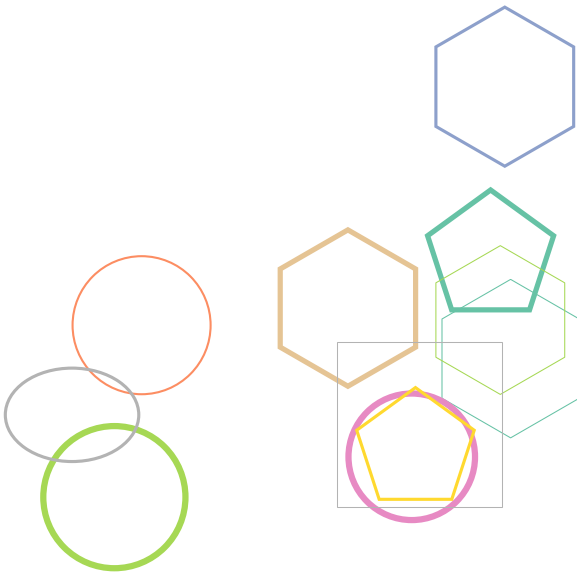[{"shape": "pentagon", "thickness": 2.5, "radius": 0.57, "center": [0.85, 0.555]}, {"shape": "hexagon", "thickness": 0.5, "radius": 0.69, "center": [0.884, 0.378]}, {"shape": "circle", "thickness": 1, "radius": 0.6, "center": [0.245, 0.436]}, {"shape": "hexagon", "thickness": 1.5, "radius": 0.69, "center": [0.874, 0.849]}, {"shape": "circle", "thickness": 3, "radius": 0.55, "center": [0.713, 0.208]}, {"shape": "hexagon", "thickness": 0.5, "radius": 0.64, "center": [0.866, 0.445]}, {"shape": "circle", "thickness": 3, "radius": 0.62, "center": [0.198, 0.138]}, {"shape": "pentagon", "thickness": 1.5, "radius": 0.53, "center": [0.719, 0.221]}, {"shape": "hexagon", "thickness": 2.5, "radius": 0.68, "center": [0.602, 0.466]}, {"shape": "oval", "thickness": 1.5, "radius": 0.58, "center": [0.125, 0.281]}, {"shape": "square", "thickness": 0.5, "radius": 0.72, "center": [0.726, 0.264]}]